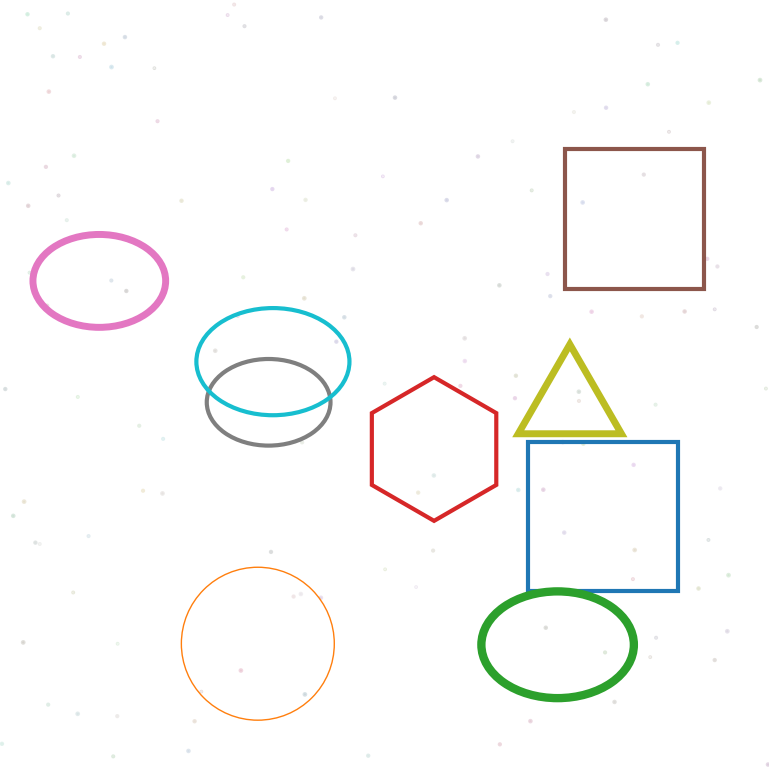[{"shape": "square", "thickness": 1.5, "radius": 0.48, "center": [0.783, 0.329]}, {"shape": "circle", "thickness": 0.5, "radius": 0.5, "center": [0.335, 0.164]}, {"shape": "oval", "thickness": 3, "radius": 0.5, "center": [0.724, 0.163]}, {"shape": "hexagon", "thickness": 1.5, "radius": 0.47, "center": [0.564, 0.417]}, {"shape": "square", "thickness": 1.5, "radius": 0.45, "center": [0.824, 0.716]}, {"shape": "oval", "thickness": 2.5, "radius": 0.43, "center": [0.129, 0.635]}, {"shape": "oval", "thickness": 1.5, "radius": 0.4, "center": [0.349, 0.478]}, {"shape": "triangle", "thickness": 2.5, "radius": 0.39, "center": [0.74, 0.475]}, {"shape": "oval", "thickness": 1.5, "radius": 0.5, "center": [0.354, 0.53]}]